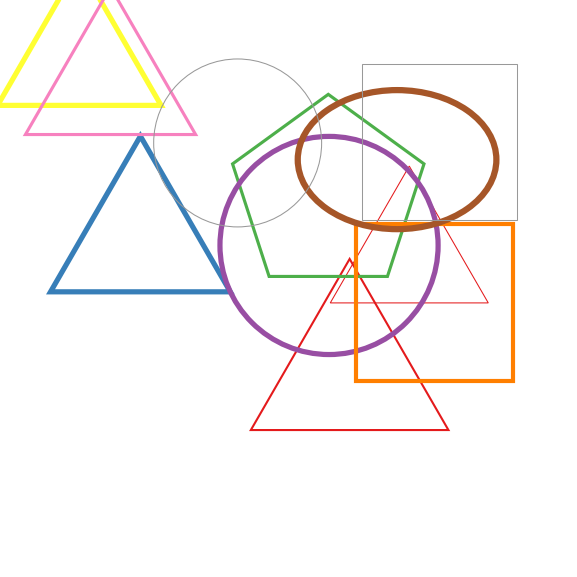[{"shape": "triangle", "thickness": 1, "radius": 0.99, "center": [0.605, 0.353]}, {"shape": "triangle", "thickness": 0.5, "radius": 0.79, "center": [0.709, 0.554]}, {"shape": "triangle", "thickness": 2.5, "radius": 0.9, "center": [0.243, 0.584]}, {"shape": "pentagon", "thickness": 1.5, "radius": 0.87, "center": [0.568, 0.661]}, {"shape": "circle", "thickness": 2.5, "radius": 0.94, "center": [0.57, 0.574]}, {"shape": "square", "thickness": 2, "radius": 0.68, "center": [0.752, 0.475]}, {"shape": "triangle", "thickness": 2.5, "radius": 0.82, "center": [0.137, 0.898]}, {"shape": "oval", "thickness": 3, "radius": 0.86, "center": [0.688, 0.723]}, {"shape": "triangle", "thickness": 1.5, "radius": 0.85, "center": [0.191, 0.851]}, {"shape": "circle", "thickness": 0.5, "radius": 0.73, "center": [0.412, 0.752]}, {"shape": "square", "thickness": 0.5, "radius": 0.67, "center": [0.761, 0.753]}]